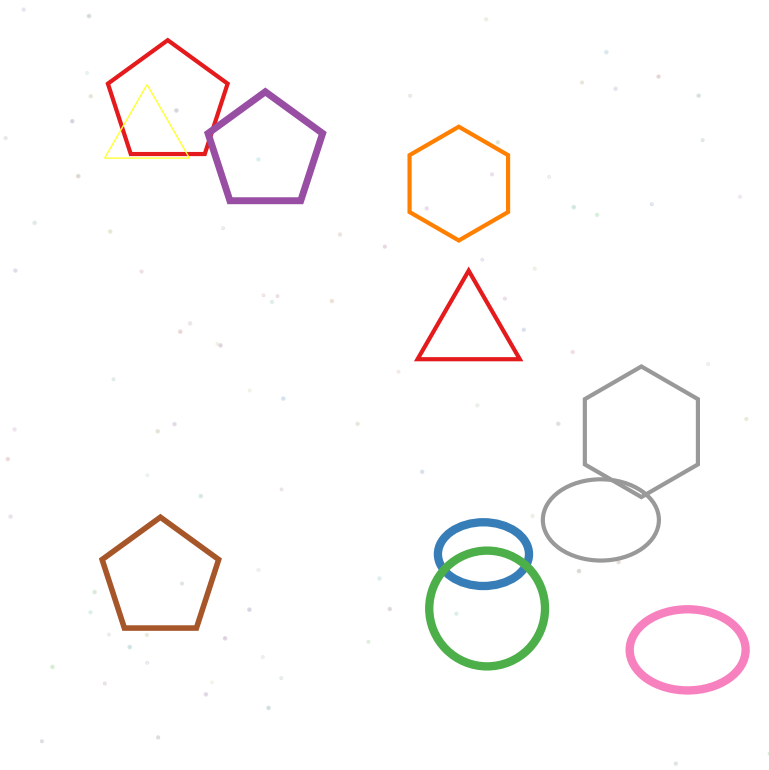[{"shape": "triangle", "thickness": 1.5, "radius": 0.38, "center": [0.609, 0.572]}, {"shape": "pentagon", "thickness": 1.5, "radius": 0.41, "center": [0.218, 0.866]}, {"shape": "oval", "thickness": 3, "radius": 0.3, "center": [0.628, 0.28]}, {"shape": "circle", "thickness": 3, "radius": 0.38, "center": [0.633, 0.21]}, {"shape": "pentagon", "thickness": 2.5, "radius": 0.39, "center": [0.345, 0.803]}, {"shape": "hexagon", "thickness": 1.5, "radius": 0.37, "center": [0.596, 0.762]}, {"shape": "triangle", "thickness": 0.5, "radius": 0.32, "center": [0.191, 0.826]}, {"shape": "pentagon", "thickness": 2, "radius": 0.4, "center": [0.208, 0.249]}, {"shape": "oval", "thickness": 3, "radius": 0.38, "center": [0.893, 0.156]}, {"shape": "oval", "thickness": 1.5, "radius": 0.38, "center": [0.78, 0.325]}, {"shape": "hexagon", "thickness": 1.5, "radius": 0.42, "center": [0.833, 0.439]}]